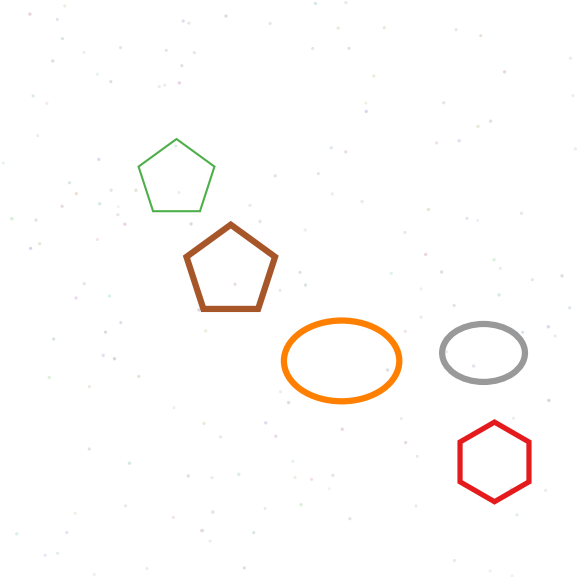[{"shape": "hexagon", "thickness": 2.5, "radius": 0.34, "center": [0.856, 0.199]}, {"shape": "pentagon", "thickness": 1, "radius": 0.35, "center": [0.306, 0.689]}, {"shape": "oval", "thickness": 3, "radius": 0.5, "center": [0.592, 0.374]}, {"shape": "pentagon", "thickness": 3, "radius": 0.4, "center": [0.4, 0.529]}, {"shape": "oval", "thickness": 3, "radius": 0.36, "center": [0.837, 0.388]}]